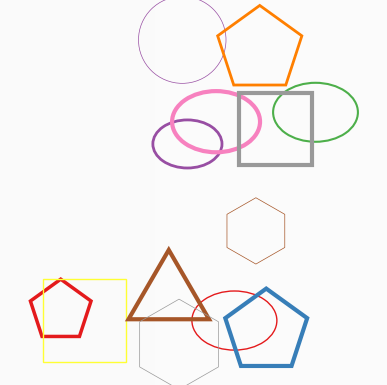[{"shape": "oval", "thickness": 1, "radius": 0.55, "center": [0.605, 0.167]}, {"shape": "pentagon", "thickness": 2.5, "radius": 0.41, "center": [0.157, 0.193]}, {"shape": "pentagon", "thickness": 3, "radius": 0.56, "center": [0.687, 0.139]}, {"shape": "oval", "thickness": 1.5, "radius": 0.55, "center": [0.814, 0.708]}, {"shape": "circle", "thickness": 0.5, "radius": 0.56, "center": [0.47, 0.896]}, {"shape": "oval", "thickness": 2, "radius": 0.45, "center": [0.484, 0.626]}, {"shape": "pentagon", "thickness": 2, "radius": 0.57, "center": [0.67, 0.872]}, {"shape": "square", "thickness": 1, "radius": 0.54, "center": [0.218, 0.168]}, {"shape": "triangle", "thickness": 3, "radius": 0.6, "center": [0.436, 0.231]}, {"shape": "hexagon", "thickness": 0.5, "radius": 0.43, "center": [0.66, 0.4]}, {"shape": "oval", "thickness": 3, "radius": 0.57, "center": [0.558, 0.684]}, {"shape": "hexagon", "thickness": 0.5, "radius": 0.59, "center": [0.462, 0.106]}, {"shape": "square", "thickness": 3, "radius": 0.47, "center": [0.71, 0.665]}]